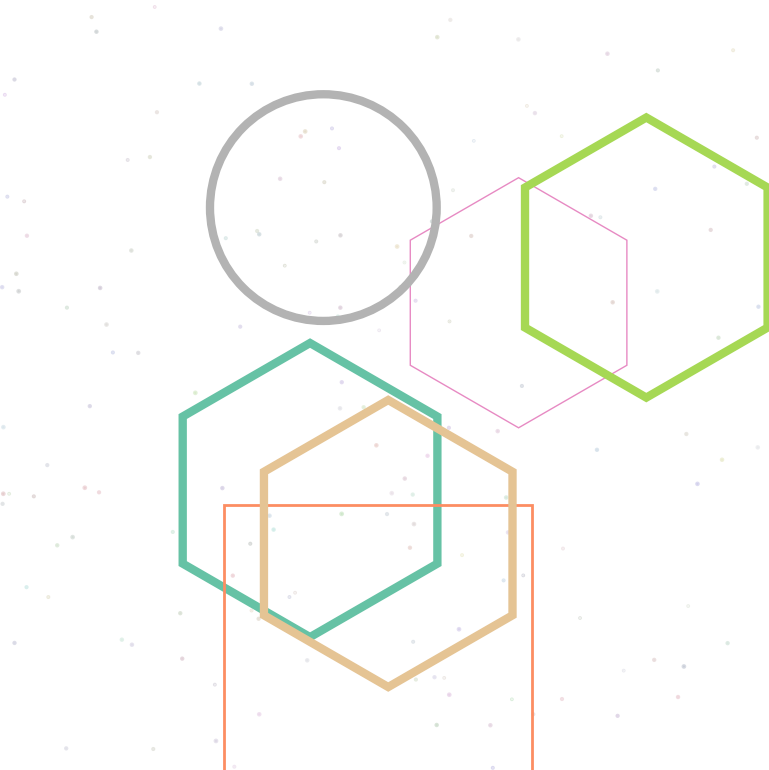[{"shape": "hexagon", "thickness": 3, "radius": 0.95, "center": [0.403, 0.364]}, {"shape": "square", "thickness": 1, "radius": 1.0, "center": [0.49, 0.144]}, {"shape": "hexagon", "thickness": 0.5, "radius": 0.81, "center": [0.673, 0.607]}, {"shape": "hexagon", "thickness": 3, "radius": 0.91, "center": [0.839, 0.666]}, {"shape": "hexagon", "thickness": 3, "radius": 0.93, "center": [0.504, 0.294]}, {"shape": "circle", "thickness": 3, "radius": 0.74, "center": [0.42, 0.73]}]